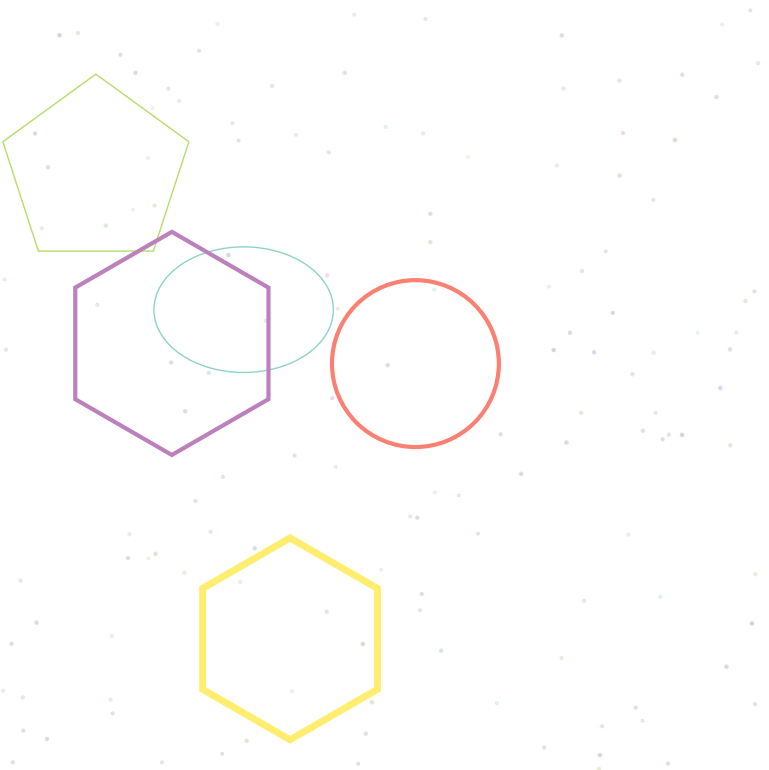[{"shape": "oval", "thickness": 0.5, "radius": 0.58, "center": [0.316, 0.598]}, {"shape": "circle", "thickness": 1.5, "radius": 0.54, "center": [0.54, 0.528]}, {"shape": "pentagon", "thickness": 0.5, "radius": 0.64, "center": [0.124, 0.777]}, {"shape": "hexagon", "thickness": 1.5, "radius": 0.72, "center": [0.223, 0.554]}, {"shape": "hexagon", "thickness": 2.5, "radius": 0.66, "center": [0.377, 0.17]}]